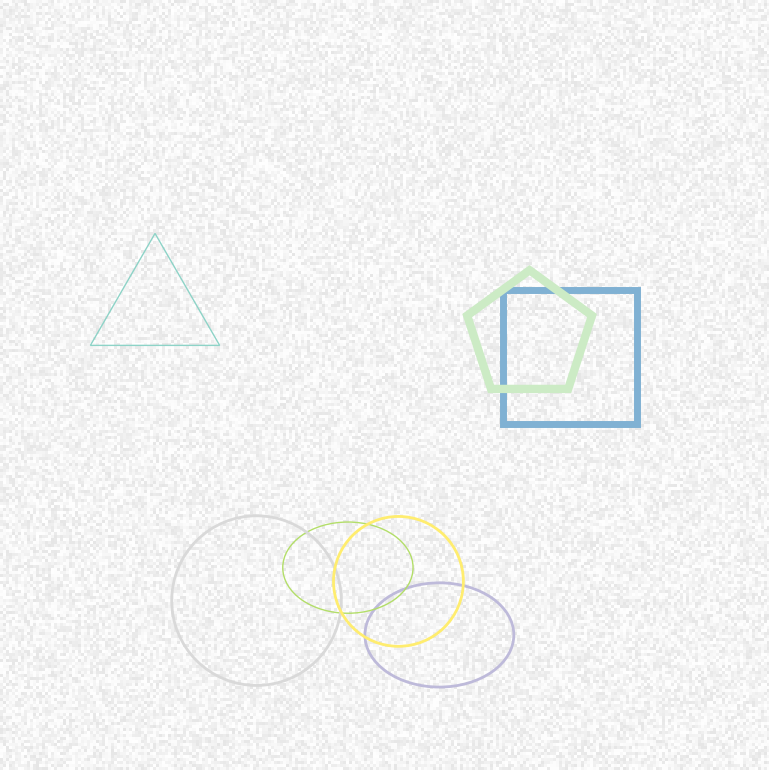[{"shape": "triangle", "thickness": 0.5, "radius": 0.48, "center": [0.201, 0.6]}, {"shape": "oval", "thickness": 1, "radius": 0.48, "center": [0.571, 0.175]}, {"shape": "square", "thickness": 2.5, "radius": 0.44, "center": [0.74, 0.536]}, {"shape": "oval", "thickness": 0.5, "radius": 0.42, "center": [0.452, 0.263]}, {"shape": "circle", "thickness": 1, "radius": 0.55, "center": [0.333, 0.22]}, {"shape": "pentagon", "thickness": 3, "radius": 0.43, "center": [0.688, 0.564]}, {"shape": "circle", "thickness": 1, "radius": 0.42, "center": [0.517, 0.245]}]